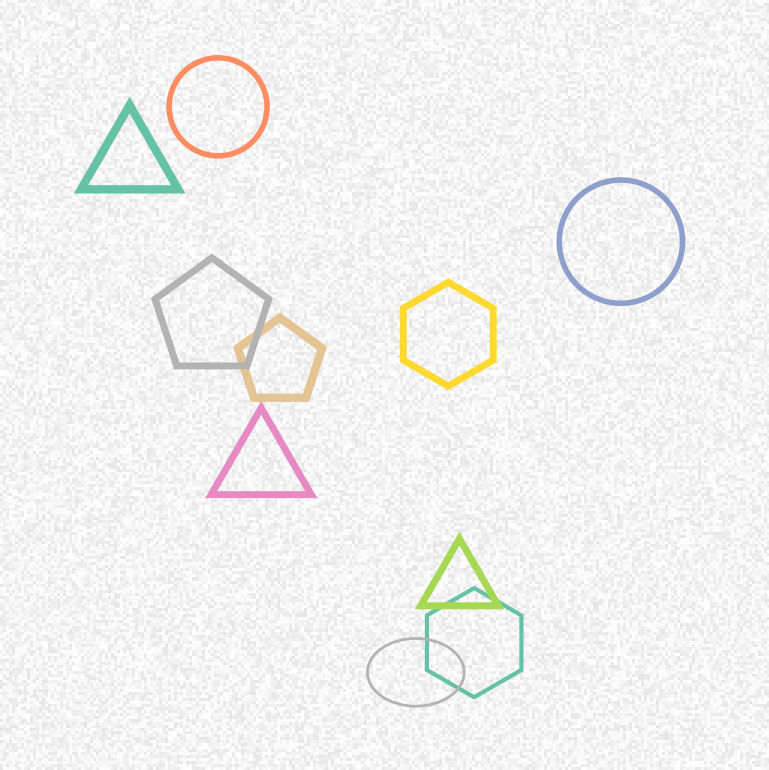[{"shape": "hexagon", "thickness": 1.5, "radius": 0.35, "center": [0.616, 0.165]}, {"shape": "triangle", "thickness": 3, "radius": 0.36, "center": [0.168, 0.791]}, {"shape": "circle", "thickness": 2, "radius": 0.32, "center": [0.283, 0.861]}, {"shape": "circle", "thickness": 2, "radius": 0.4, "center": [0.806, 0.686]}, {"shape": "triangle", "thickness": 2.5, "radius": 0.38, "center": [0.339, 0.395]}, {"shape": "triangle", "thickness": 2.5, "radius": 0.29, "center": [0.597, 0.242]}, {"shape": "hexagon", "thickness": 2.5, "radius": 0.34, "center": [0.582, 0.566]}, {"shape": "pentagon", "thickness": 3, "radius": 0.29, "center": [0.364, 0.53]}, {"shape": "pentagon", "thickness": 2.5, "radius": 0.39, "center": [0.275, 0.588]}, {"shape": "oval", "thickness": 1, "radius": 0.31, "center": [0.54, 0.127]}]